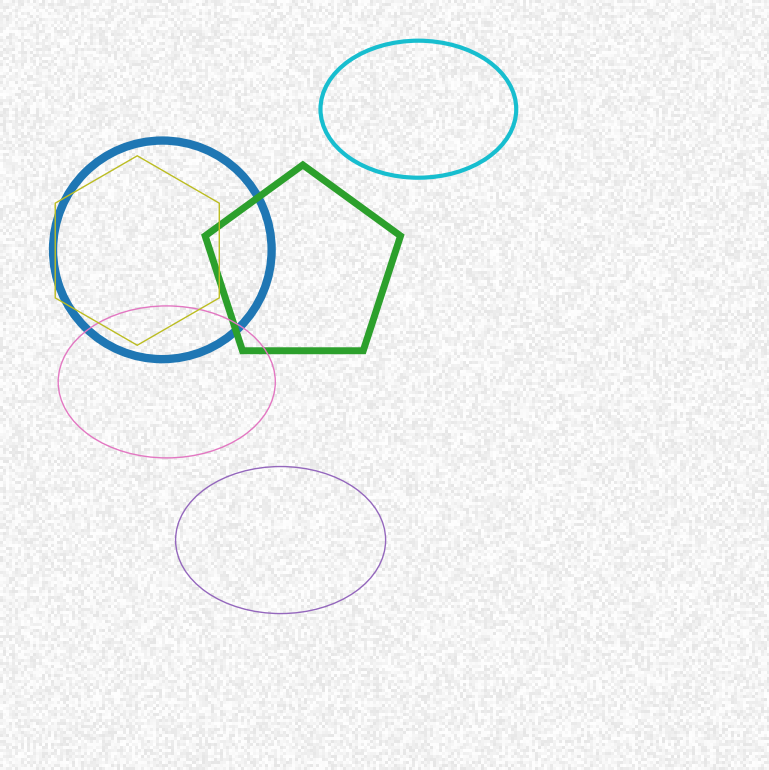[{"shape": "circle", "thickness": 3, "radius": 0.71, "center": [0.211, 0.676]}, {"shape": "pentagon", "thickness": 2.5, "radius": 0.67, "center": [0.393, 0.652]}, {"shape": "oval", "thickness": 0.5, "radius": 0.68, "center": [0.364, 0.299]}, {"shape": "oval", "thickness": 0.5, "radius": 0.7, "center": [0.217, 0.504]}, {"shape": "hexagon", "thickness": 0.5, "radius": 0.62, "center": [0.178, 0.675]}, {"shape": "oval", "thickness": 1.5, "radius": 0.64, "center": [0.543, 0.858]}]